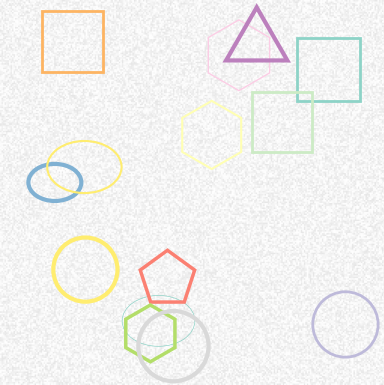[{"shape": "oval", "thickness": 0.5, "radius": 0.47, "center": [0.412, 0.167]}, {"shape": "square", "thickness": 2, "radius": 0.41, "center": [0.854, 0.819]}, {"shape": "hexagon", "thickness": 1.5, "radius": 0.44, "center": [0.55, 0.65]}, {"shape": "circle", "thickness": 2, "radius": 0.42, "center": [0.897, 0.157]}, {"shape": "pentagon", "thickness": 2.5, "radius": 0.37, "center": [0.435, 0.276]}, {"shape": "oval", "thickness": 3, "radius": 0.34, "center": [0.142, 0.526]}, {"shape": "square", "thickness": 2, "radius": 0.4, "center": [0.188, 0.893]}, {"shape": "hexagon", "thickness": 2.5, "radius": 0.37, "center": [0.391, 0.134]}, {"shape": "hexagon", "thickness": 1, "radius": 0.46, "center": [0.621, 0.856]}, {"shape": "circle", "thickness": 3, "radius": 0.46, "center": [0.45, 0.101]}, {"shape": "triangle", "thickness": 3, "radius": 0.46, "center": [0.667, 0.889]}, {"shape": "square", "thickness": 2, "radius": 0.39, "center": [0.733, 0.683]}, {"shape": "circle", "thickness": 3, "radius": 0.42, "center": [0.222, 0.3]}, {"shape": "oval", "thickness": 1.5, "radius": 0.48, "center": [0.219, 0.566]}]